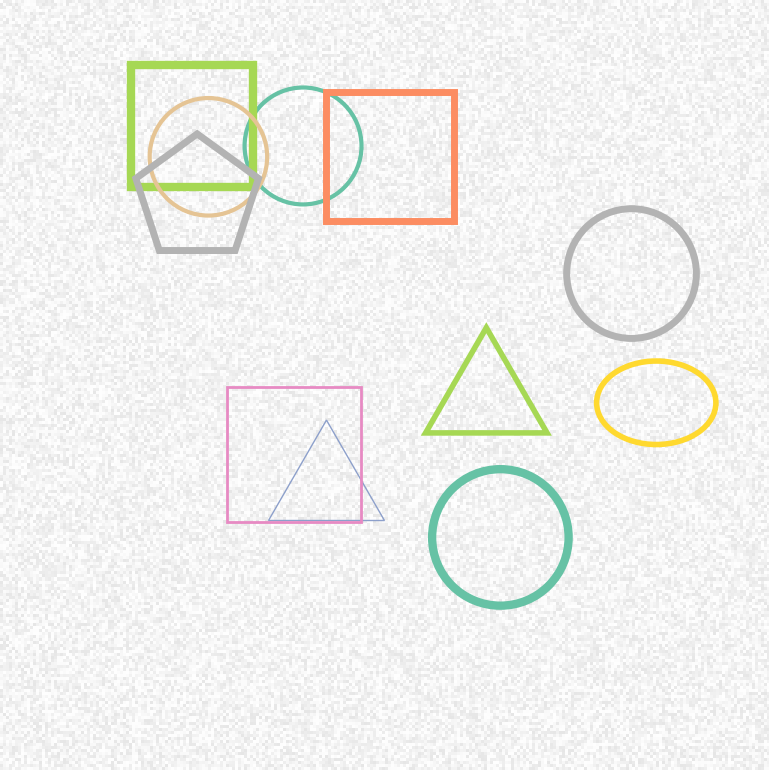[{"shape": "circle", "thickness": 3, "radius": 0.44, "center": [0.65, 0.302]}, {"shape": "circle", "thickness": 1.5, "radius": 0.38, "center": [0.394, 0.81]}, {"shape": "square", "thickness": 2.5, "radius": 0.42, "center": [0.506, 0.796]}, {"shape": "triangle", "thickness": 0.5, "radius": 0.43, "center": [0.424, 0.368]}, {"shape": "square", "thickness": 1, "radius": 0.44, "center": [0.382, 0.41]}, {"shape": "triangle", "thickness": 2, "radius": 0.46, "center": [0.632, 0.483]}, {"shape": "square", "thickness": 3, "radius": 0.4, "center": [0.249, 0.836]}, {"shape": "oval", "thickness": 2, "radius": 0.39, "center": [0.852, 0.477]}, {"shape": "circle", "thickness": 1.5, "radius": 0.38, "center": [0.271, 0.796]}, {"shape": "circle", "thickness": 2.5, "radius": 0.42, "center": [0.82, 0.645]}, {"shape": "pentagon", "thickness": 2.5, "radius": 0.42, "center": [0.256, 0.742]}]